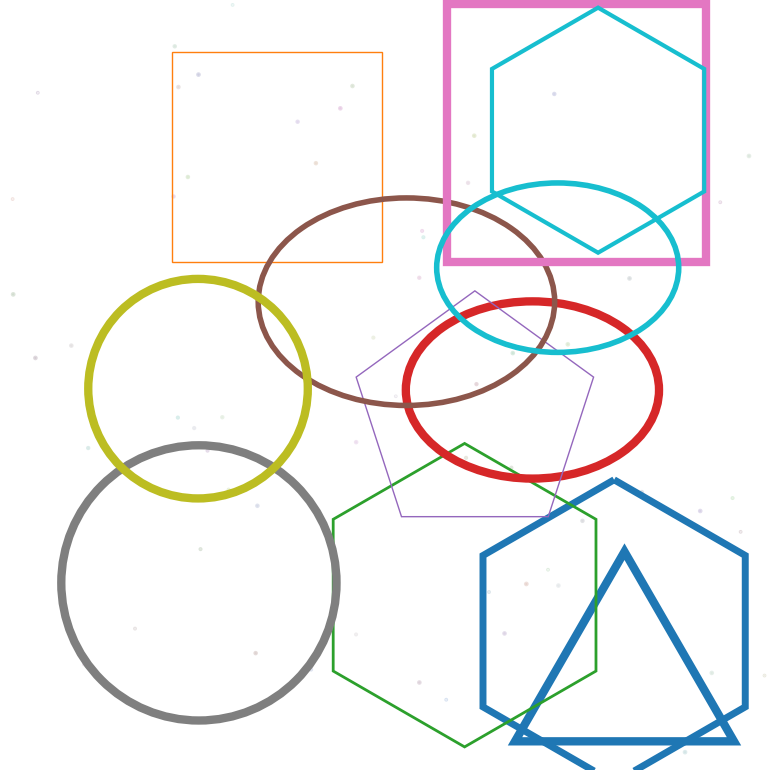[{"shape": "hexagon", "thickness": 2.5, "radius": 0.98, "center": [0.798, 0.18]}, {"shape": "triangle", "thickness": 3, "radius": 0.82, "center": [0.811, 0.119]}, {"shape": "square", "thickness": 0.5, "radius": 0.68, "center": [0.36, 0.796]}, {"shape": "hexagon", "thickness": 1, "radius": 0.99, "center": [0.603, 0.227]}, {"shape": "oval", "thickness": 3, "radius": 0.82, "center": [0.691, 0.494]}, {"shape": "pentagon", "thickness": 0.5, "radius": 0.81, "center": [0.617, 0.46]}, {"shape": "oval", "thickness": 2, "radius": 0.96, "center": [0.528, 0.608]}, {"shape": "square", "thickness": 3, "radius": 0.84, "center": [0.748, 0.827]}, {"shape": "circle", "thickness": 3, "radius": 0.89, "center": [0.258, 0.243]}, {"shape": "circle", "thickness": 3, "radius": 0.71, "center": [0.257, 0.495]}, {"shape": "hexagon", "thickness": 1.5, "radius": 0.8, "center": [0.777, 0.831]}, {"shape": "oval", "thickness": 2, "radius": 0.79, "center": [0.724, 0.652]}]